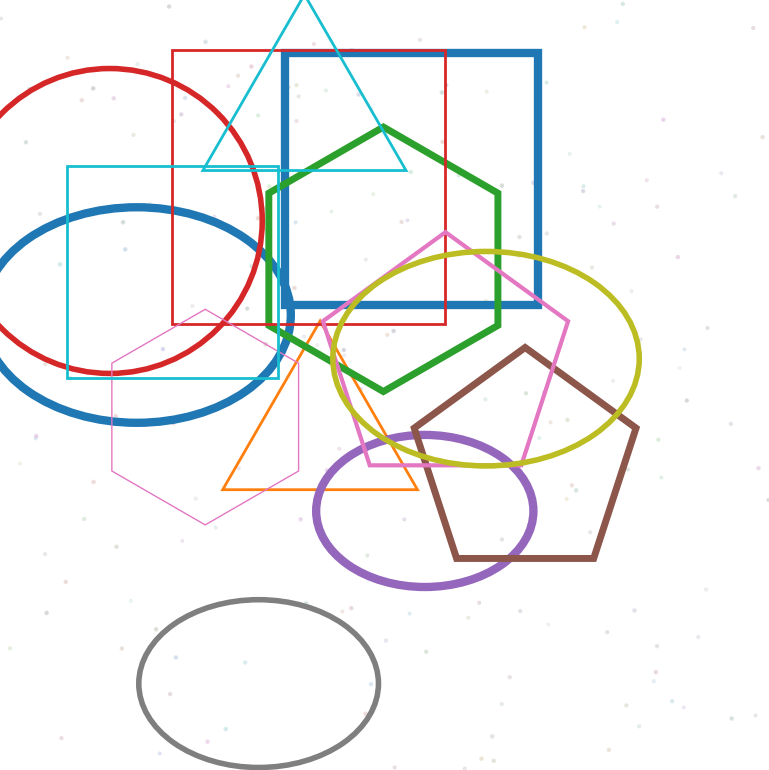[{"shape": "square", "thickness": 3, "radius": 0.82, "center": [0.534, 0.768]}, {"shape": "oval", "thickness": 3, "radius": 1.0, "center": [0.178, 0.591]}, {"shape": "triangle", "thickness": 1, "radius": 0.73, "center": [0.416, 0.437]}, {"shape": "hexagon", "thickness": 2.5, "radius": 0.86, "center": [0.498, 0.663]}, {"shape": "square", "thickness": 1, "radius": 0.89, "center": [0.401, 0.757]}, {"shape": "circle", "thickness": 2, "radius": 0.99, "center": [0.143, 0.713]}, {"shape": "oval", "thickness": 3, "radius": 0.71, "center": [0.552, 0.336]}, {"shape": "pentagon", "thickness": 2.5, "radius": 0.76, "center": [0.682, 0.397]}, {"shape": "pentagon", "thickness": 1.5, "radius": 0.84, "center": [0.579, 0.531]}, {"shape": "hexagon", "thickness": 0.5, "radius": 0.7, "center": [0.267, 0.458]}, {"shape": "oval", "thickness": 2, "radius": 0.78, "center": [0.336, 0.112]}, {"shape": "oval", "thickness": 2, "radius": 0.99, "center": [0.631, 0.534]}, {"shape": "triangle", "thickness": 1, "radius": 0.76, "center": [0.395, 0.855]}, {"shape": "square", "thickness": 1, "radius": 0.69, "center": [0.224, 0.646]}]